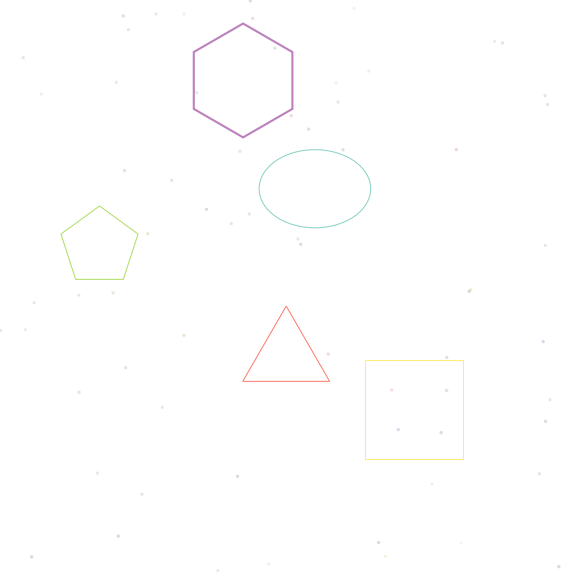[{"shape": "oval", "thickness": 0.5, "radius": 0.48, "center": [0.545, 0.672]}, {"shape": "triangle", "thickness": 0.5, "radius": 0.43, "center": [0.496, 0.382]}, {"shape": "pentagon", "thickness": 0.5, "radius": 0.35, "center": [0.172, 0.572]}, {"shape": "hexagon", "thickness": 1, "radius": 0.49, "center": [0.421, 0.86]}, {"shape": "square", "thickness": 0.5, "radius": 0.43, "center": [0.717, 0.29]}]